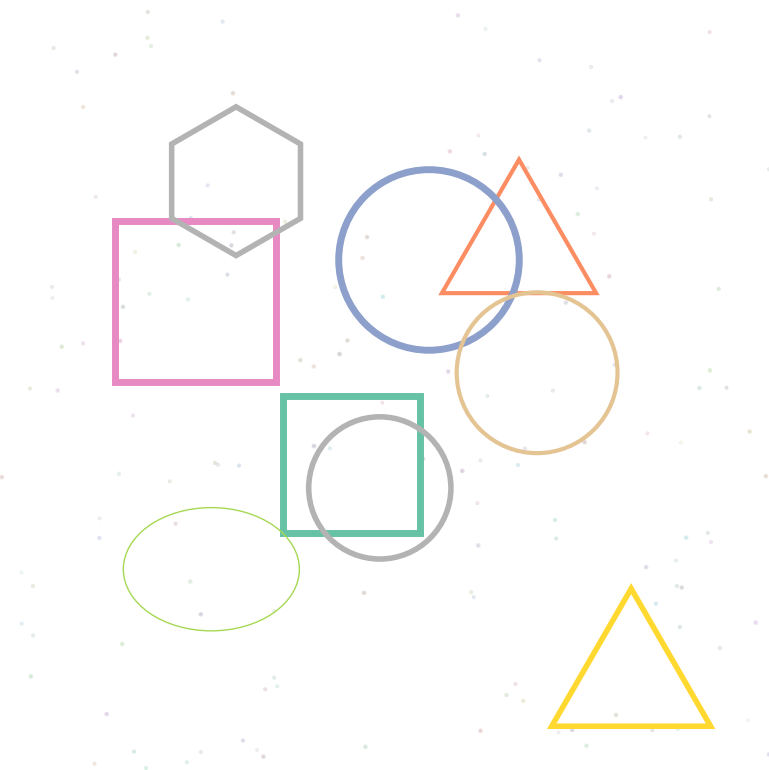[{"shape": "square", "thickness": 2.5, "radius": 0.44, "center": [0.456, 0.397]}, {"shape": "triangle", "thickness": 1.5, "radius": 0.58, "center": [0.674, 0.677]}, {"shape": "circle", "thickness": 2.5, "radius": 0.59, "center": [0.557, 0.662]}, {"shape": "square", "thickness": 2.5, "radius": 0.52, "center": [0.254, 0.609]}, {"shape": "oval", "thickness": 0.5, "radius": 0.57, "center": [0.274, 0.261]}, {"shape": "triangle", "thickness": 2, "radius": 0.6, "center": [0.82, 0.116]}, {"shape": "circle", "thickness": 1.5, "radius": 0.52, "center": [0.698, 0.516]}, {"shape": "circle", "thickness": 2, "radius": 0.46, "center": [0.493, 0.366]}, {"shape": "hexagon", "thickness": 2, "radius": 0.48, "center": [0.307, 0.765]}]